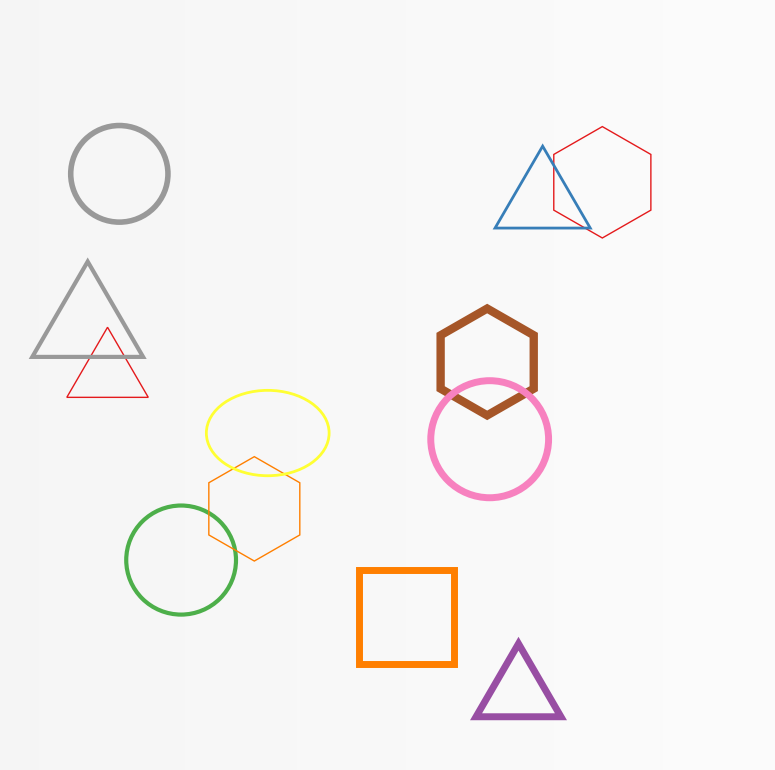[{"shape": "hexagon", "thickness": 0.5, "radius": 0.36, "center": [0.777, 0.763]}, {"shape": "triangle", "thickness": 0.5, "radius": 0.3, "center": [0.139, 0.514]}, {"shape": "triangle", "thickness": 1, "radius": 0.35, "center": [0.7, 0.739]}, {"shape": "circle", "thickness": 1.5, "radius": 0.35, "center": [0.234, 0.273]}, {"shape": "triangle", "thickness": 2.5, "radius": 0.32, "center": [0.669, 0.101]}, {"shape": "hexagon", "thickness": 0.5, "radius": 0.34, "center": [0.328, 0.339]}, {"shape": "square", "thickness": 2.5, "radius": 0.31, "center": [0.525, 0.199]}, {"shape": "oval", "thickness": 1, "radius": 0.4, "center": [0.345, 0.438]}, {"shape": "hexagon", "thickness": 3, "radius": 0.35, "center": [0.629, 0.53]}, {"shape": "circle", "thickness": 2.5, "radius": 0.38, "center": [0.632, 0.43]}, {"shape": "triangle", "thickness": 1.5, "radius": 0.41, "center": [0.113, 0.578]}, {"shape": "circle", "thickness": 2, "radius": 0.31, "center": [0.154, 0.774]}]